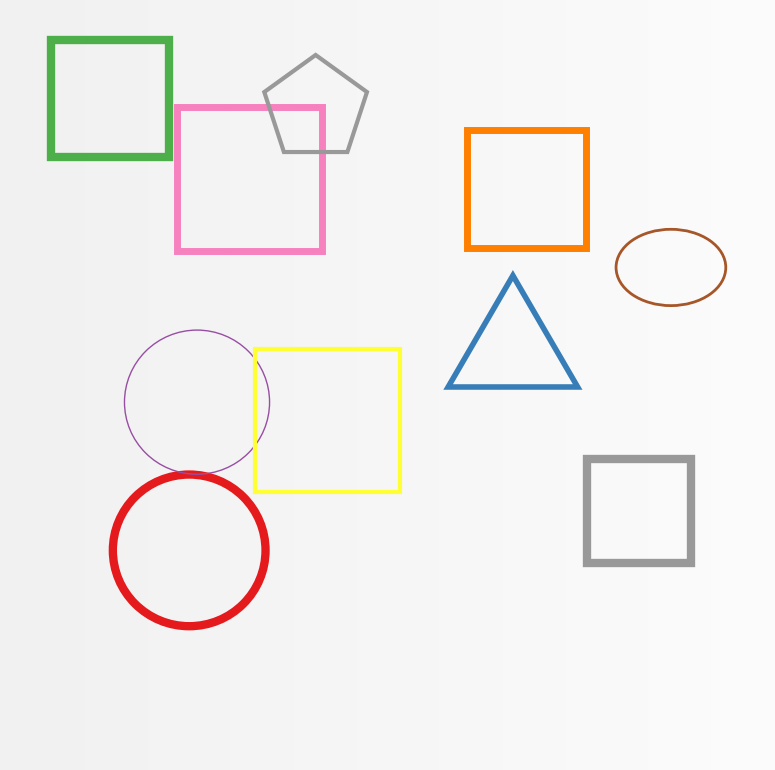[{"shape": "circle", "thickness": 3, "radius": 0.49, "center": [0.244, 0.285]}, {"shape": "triangle", "thickness": 2, "radius": 0.48, "center": [0.662, 0.546]}, {"shape": "square", "thickness": 3, "radius": 0.38, "center": [0.142, 0.872]}, {"shape": "circle", "thickness": 0.5, "radius": 0.47, "center": [0.254, 0.478]}, {"shape": "square", "thickness": 2.5, "radius": 0.38, "center": [0.68, 0.755]}, {"shape": "square", "thickness": 1.5, "radius": 0.47, "center": [0.423, 0.454]}, {"shape": "oval", "thickness": 1, "radius": 0.35, "center": [0.866, 0.653]}, {"shape": "square", "thickness": 2.5, "radius": 0.47, "center": [0.322, 0.768]}, {"shape": "pentagon", "thickness": 1.5, "radius": 0.35, "center": [0.407, 0.859]}, {"shape": "square", "thickness": 3, "radius": 0.34, "center": [0.824, 0.336]}]